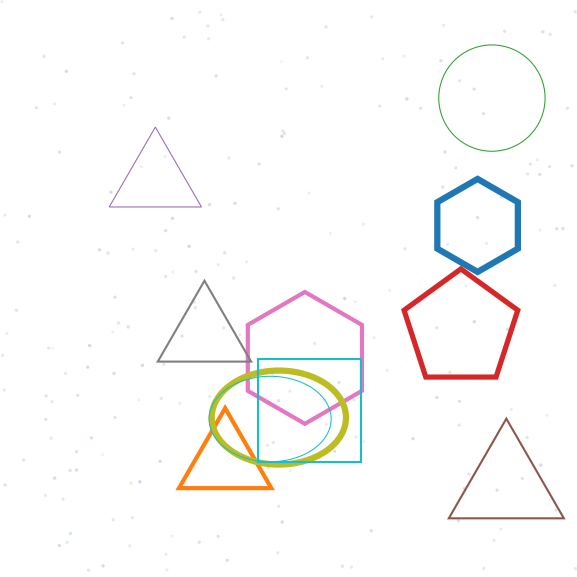[{"shape": "hexagon", "thickness": 3, "radius": 0.4, "center": [0.827, 0.609]}, {"shape": "triangle", "thickness": 2, "radius": 0.46, "center": [0.39, 0.2]}, {"shape": "circle", "thickness": 0.5, "radius": 0.46, "center": [0.852, 0.829]}, {"shape": "pentagon", "thickness": 2.5, "radius": 0.52, "center": [0.798, 0.43]}, {"shape": "triangle", "thickness": 0.5, "radius": 0.46, "center": [0.269, 0.687]}, {"shape": "triangle", "thickness": 1, "radius": 0.58, "center": [0.877, 0.159]}, {"shape": "hexagon", "thickness": 2, "radius": 0.57, "center": [0.528, 0.379]}, {"shape": "triangle", "thickness": 1, "radius": 0.47, "center": [0.354, 0.42]}, {"shape": "oval", "thickness": 3, "radius": 0.58, "center": [0.483, 0.276]}, {"shape": "square", "thickness": 1, "radius": 0.45, "center": [0.536, 0.289]}, {"shape": "oval", "thickness": 0.5, "radius": 0.53, "center": [0.468, 0.274]}]